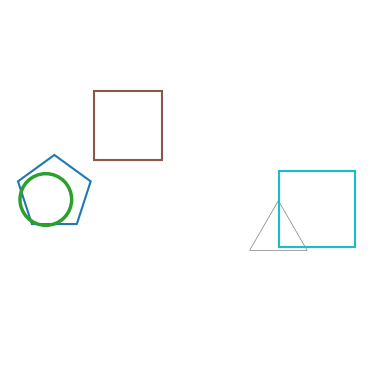[{"shape": "pentagon", "thickness": 1.5, "radius": 0.5, "center": [0.141, 0.498]}, {"shape": "circle", "thickness": 2.5, "radius": 0.34, "center": [0.119, 0.482]}, {"shape": "square", "thickness": 1.5, "radius": 0.45, "center": [0.333, 0.673]}, {"shape": "triangle", "thickness": 0.5, "radius": 0.43, "center": [0.723, 0.392]}, {"shape": "square", "thickness": 1.5, "radius": 0.49, "center": [0.823, 0.458]}]